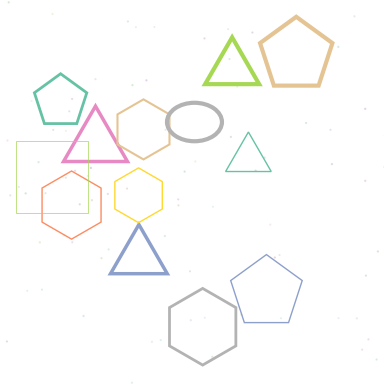[{"shape": "triangle", "thickness": 1, "radius": 0.34, "center": [0.645, 0.589]}, {"shape": "pentagon", "thickness": 2, "radius": 0.36, "center": [0.157, 0.737]}, {"shape": "hexagon", "thickness": 1, "radius": 0.44, "center": [0.186, 0.467]}, {"shape": "triangle", "thickness": 2.5, "radius": 0.43, "center": [0.361, 0.332]}, {"shape": "pentagon", "thickness": 1, "radius": 0.49, "center": [0.692, 0.241]}, {"shape": "triangle", "thickness": 2.5, "radius": 0.48, "center": [0.248, 0.628]}, {"shape": "triangle", "thickness": 3, "radius": 0.41, "center": [0.603, 0.822]}, {"shape": "square", "thickness": 0.5, "radius": 0.47, "center": [0.134, 0.54]}, {"shape": "hexagon", "thickness": 1, "radius": 0.36, "center": [0.36, 0.493]}, {"shape": "hexagon", "thickness": 1.5, "radius": 0.39, "center": [0.373, 0.664]}, {"shape": "pentagon", "thickness": 3, "radius": 0.49, "center": [0.769, 0.858]}, {"shape": "hexagon", "thickness": 2, "radius": 0.5, "center": [0.526, 0.151]}, {"shape": "oval", "thickness": 3, "radius": 0.36, "center": [0.505, 0.683]}]